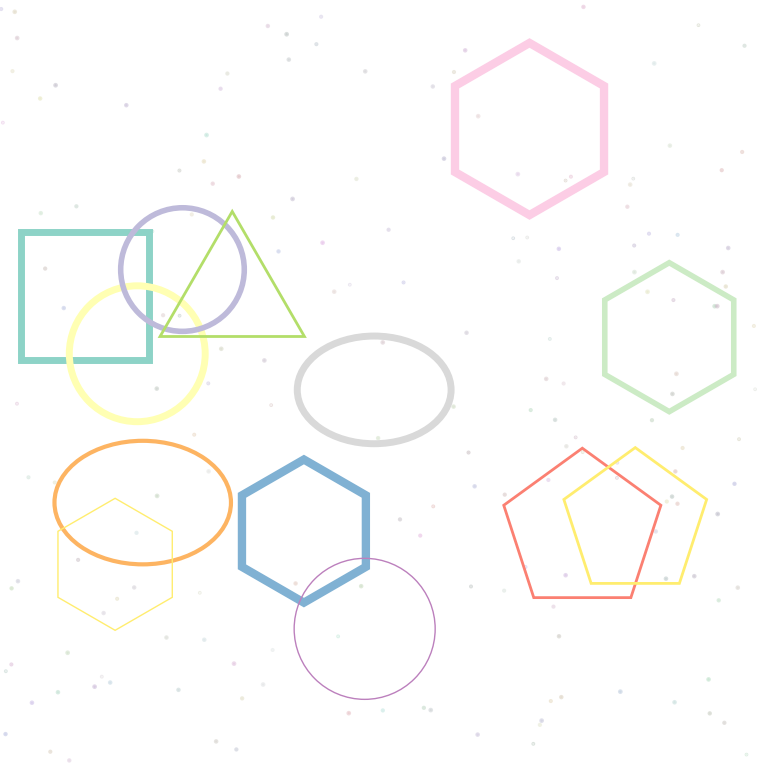[{"shape": "square", "thickness": 2.5, "radius": 0.41, "center": [0.11, 0.616]}, {"shape": "circle", "thickness": 2.5, "radius": 0.44, "center": [0.178, 0.541]}, {"shape": "circle", "thickness": 2, "radius": 0.4, "center": [0.237, 0.65]}, {"shape": "pentagon", "thickness": 1, "radius": 0.54, "center": [0.756, 0.311]}, {"shape": "hexagon", "thickness": 3, "radius": 0.46, "center": [0.395, 0.31]}, {"shape": "oval", "thickness": 1.5, "radius": 0.57, "center": [0.185, 0.347]}, {"shape": "triangle", "thickness": 1, "radius": 0.54, "center": [0.302, 0.617]}, {"shape": "hexagon", "thickness": 3, "radius": 0.56, "center": [0.688, 0.832]}, {"shape": "oval", "thickness": 2.5, "radius": 0.5, "center": [0.486, 0.494]}, {"shape": "circle", "thickness": 0.5, "radius": 0.46, "center": [0.474, 0.183]}, {"shape": "hexagon", "thickness": 2, "radius": 0.48, "center": [0.869, 0.562]}, {"shape": "pentagon", "thickness": 1, "radius": 0.49, "center": [0.825, 0.321]}, {"shape": "hexagon", "thickness": 0.5, "radius": 0.43, "center": [0.15, 0.267]}]